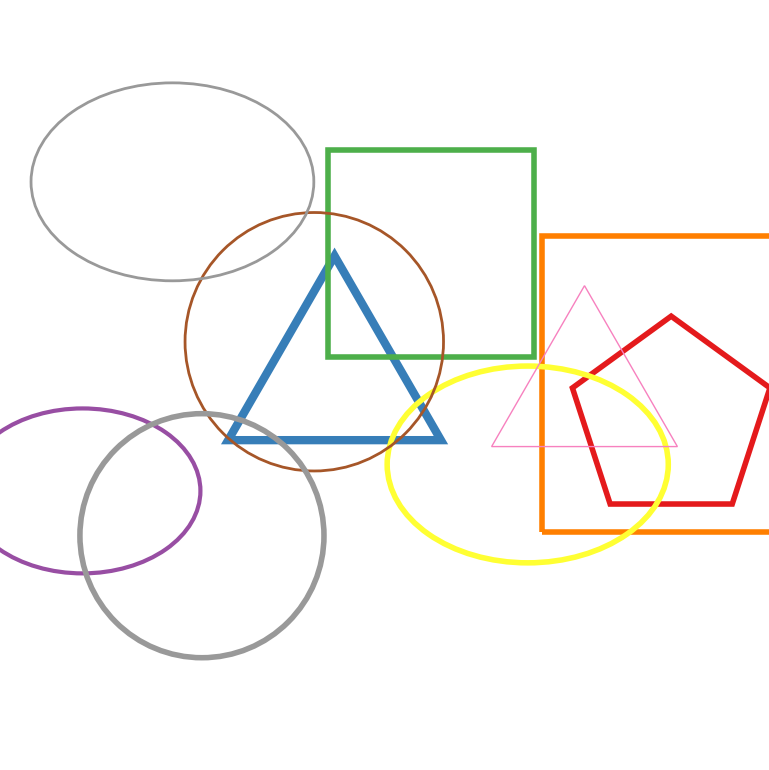[{"shape": "pentagon", "thickness": 2, "radius": 0.67, "center": [0.872, 0.455]}, {"shape": "triangle", "thickness": 3, "radius": 0.8, "center": [0.434, 0.508]}, {"shape": "square", "thickness": 2, "radius": 0.67, "center": [0.56, 0.671]}, {"shape": "oval", "thickness": 1.5, "radius": 0.77, "center": [0.107, 0.362]}, {"shape": "square", "thickness": 2, "radius": 0.96, "center": [0.897, 0.501]}, {"shape": "oval", "thickness": 2, "radius": 0.91, "center": [0.685, 0.397]}, {"shape": "circle", "thickness": 1, "radius": 0.84, "center": [0.408, 0.556]}, {"shape": "triangle", "thickness": 0.5, "radius": 0.7, "center": [0.759, 0.49]}, {"shape": "circle", "thickness": 2, "radius": 0.79, "center": [0.262, 0.304]}, {"shape": "oval", "thickness": 1, "radius": 0.92, "center": [0.224, 0.764]}]